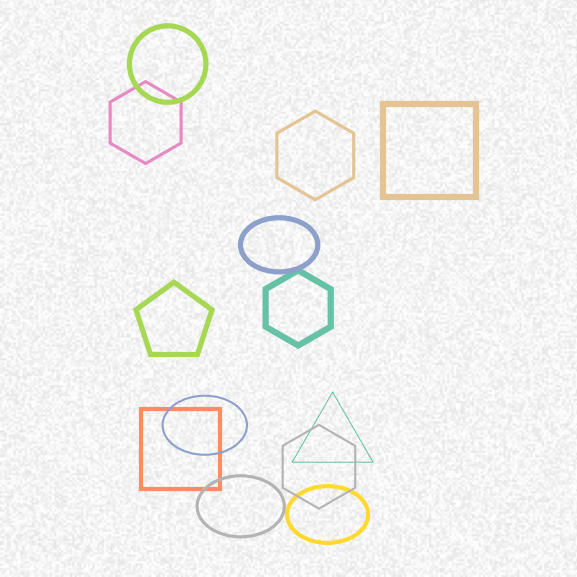[{"shape": "hexagon", "thickness": 3, "radius": 0.33, "center": [0.516, 0.466]}, {"shape": "triangle", "thickness": 0.5, "radius": 0.4, "center": [0.576, 0.239]}, {"shape": "square", "thickness": 2, "radius": 0.34, "center": [0.312, 0.222]}, {"shape": "oval", "thickness": 2.5, "radius": 0.33, "center": [0.483, 0.575]}, {"shape": "oval", "thickness": 1, "radius": 0.37, "center": [0.355, 0.263]}, {"shape": "hexagon", "thickness": 1.5, "radius": 0.35, "center": [0.252, 0.787]}, {"shape": "circle", "thickness": 2.5, "radius": 0.33, "center": [0.29, 0.888]}, {"shape": "pentagon", "thickness": 2.5, "radius": 0.35, "center": [0.301, 0.441]}, {"shape": "oval", "thickness": 2, "radius": 0.35, "center": [0.567, 0.108]}, {"shape": "square", "thickness": 3, "radius": 0.4, "center": [0.744, 0.738]}, {"shape": "hexagon", "thickness": 1.5, "radius": 0.38, "center": [0.546, 0.73]}, {"shape": "oval", "thickness": 1.5, "radius": 0.38, "center": [0.417, 0.122]}, {"shape": "hexagon", "thickness": 1, "radius": 0.36, "center": [0.552, 0.191]}]